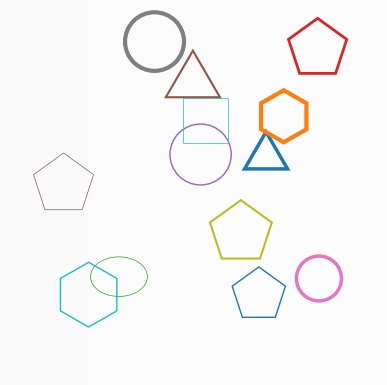[{"shape": "triangle", "thickness": 2.5, "radius": 0.32, "center": [0.687, 0.593]}, {"shape": "pentagon", "thickness": 1, "radius": 0.36, "center": [0.668, 0.234]}, {"shape": "hexagon", "thickness": 3, "radius": 0.34, "center": [0.732, 0.698]}, {"shape": "oval", "thickness": 0.5, "radius": 0.37, "center": [0.307, 0.281]}, {"shape": "pentagon", "thickness": 2, "radius": 0.4, "center": [0.82, 0.873]}, {"shape": "circle", "thickness": 1, "radius": 0.4, "center": [0.518, 0.599]}, {"shape": "pentagon", "thickness": 0.5, "radius": 0.41, "center": [0.164, 0.521]}, {"shape": "triangle", "thickness": 1.5, "radius": 0.4, "center": [0.498, 0.788]}, {"shape": "circle", "thickness": 2.5, "radius": 0.29, "center": [0.823, 0.277]}, {"shape": "circle", "thickness": 3, "radius": 0.38, "center": [0.399, 0.892]}, {"shape": "pentagon", "thickness": 1.5, "radius": 0.42, "center": [0.622, 0.396]}, {"shape": "hexagon", "thickness": 1, "radius": 0.42, "center": [0.229, 0.235]}, {"shape": "square", "thickness": 0.5, "radius": 0.29, "center": [0.53, 0.687]}]